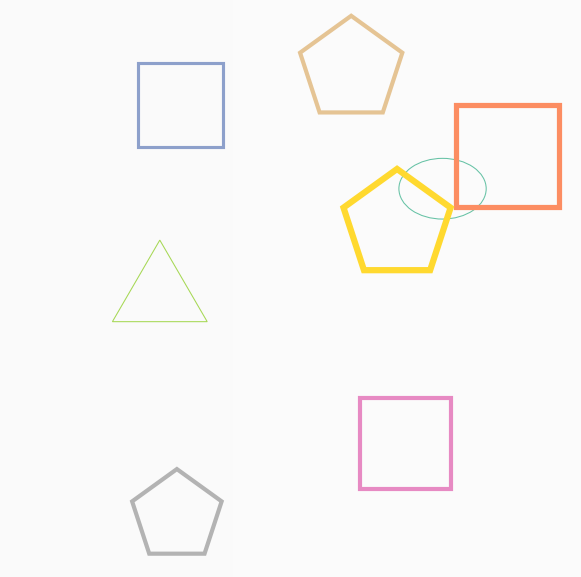[{"shape": "oval", "thickness": 0.5, "radius": 0.38, "center": [0.761, 0.672]}, {"shape": "square", "thickness": 2.5, "radius": 0.44, "center": [0.873, 0.729]}, {"shape": "square", "thickness": 1.5, "radius": 0.37, "center": [0.311, 0.817]}, {"shape": "square", "thickness": 2, "radius": 0.39, "center": [0.698, 0.231]}, {"shape": "triangle", "thickness": 0.5, "radius": 0.47, "center": [0.275, 0.489]}, {"shape": "pentagon", "thickness": 3, "radius": 0.48, "center": [0.683, 0.61]}, {"shape": "pentagon", "thickness": 2, "radius": 0.46, "center": [0.604, 0.879]}, {"shape": "pentagon", "thickness": 2, "radius": 0.4, "center": [0.304, 0.106]}]